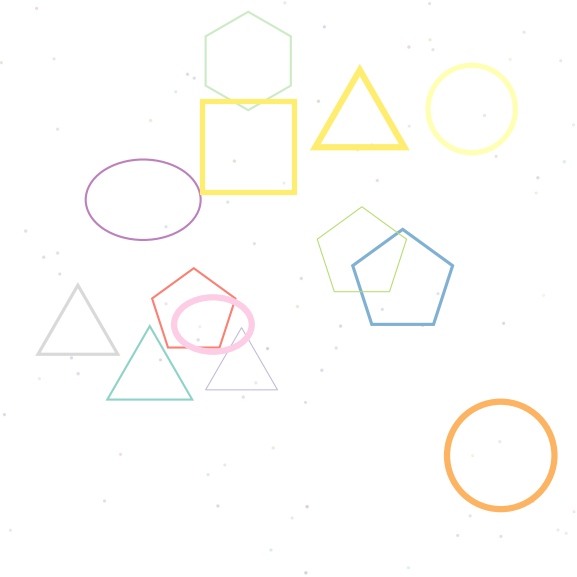[{"shape": "triangle", "thickness": 1, "radius": 0.42, "center": [0.259, 0.35]}, {"shape": "circle", "thickness": 2.5, "radius": 0.38, "center": [0.817, 0.81]}, {"shape": "triangle", "thickness": 0.5, "radius": 0.36, "center": [0.418, 0.36]}, {"shape": "pentagon", "thickness": 1, "radius": 0.38, "center": [0.336, 0.459]}, {"shape": "pentagon", "thickness": 1.5, "radius": 0.45, "center": [0.697, 0.511]}, {"shape": "circle", "thickness": 3, "radius": 0.47, "center": [0.867, 0.211]}, {"shape": "pentagon", "thickness": 0.5, "radius": 0.41, "center": [0.627, 0.56]}, {"shape": "oval", "thickness": 3, "radius": 0.34, "center": [0.369, 0.437]}, {"shape": "triangle", "thickness": 1.5, "radius": 0.4, "center": [0.135, 0.426]}, {"shape": "oval", "thickness": 1, "radius": 0.5, "center": [0.248, 0.653]}, {"shape": "hexagon", "thickness": 1, "radius": 0.43, "center": [0.43, 0.894]}, {"shape": "triangle", "thickness": 3, "radius": 0.45, "center": [0.623, 0.789]}, {"shape": "square", "thickness": 2.5, "radius": 0.39, "center": [0.429, 0.746]}]